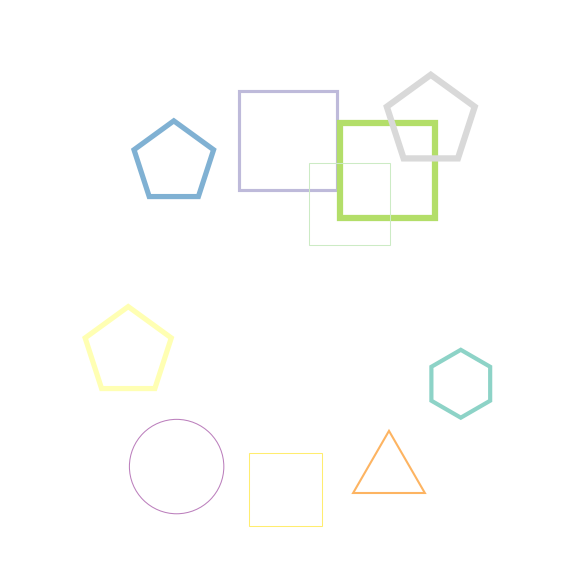[{"shape": "hexagon", "thickness": 2, "radius": 0.29, "center": [0.798, 0.335]}, {"shape": "pentagon", "thickness": 2.5, "radius": 0.39, "center": [0.222, 0.39]}, {"shape": "square", "thickness": 1.5, "radius": 0.43, "center": [0.499, 0.756]}, {"shape": "pentagon", "thickness": 2.5, "radius": 0.36, "center": [0.301, 0.717]}, {"shape": "triangle", "thickness": 1, "radius": 0.36, "center": [0.674, 0.181]}, {"shape": "square", "thickness": 3, "radius": 0.41, "center": [0.671, 0.704]}, {"shape": "pentagon", "thickness": 3, "radius": 0.4, "center": [0.746, 0.79]}, {"shape": "circle", "thickness": 0.5, "radius": 0.41, "center": [0.306, 0.191]}, {"shape": "square", "thickness": 0.5, "radius": 0.35, "center": [0.605, 0.646]}, {"shape": "square", "thickness": 0.5, "radius": 0.32, "center": [0.495, 0.152]}]